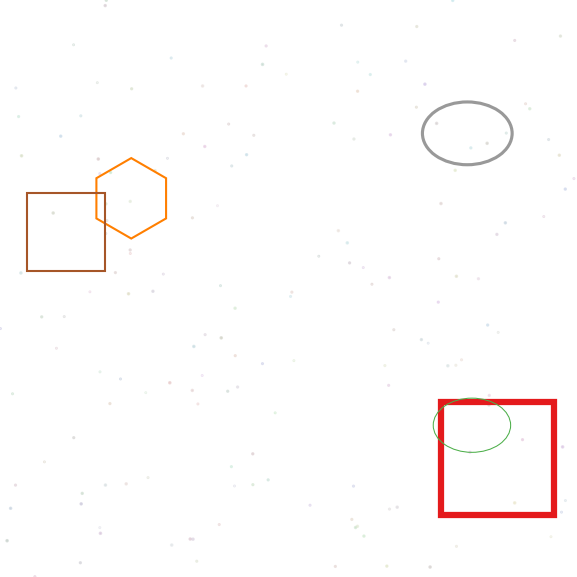[{"shape": "square", "thickness": 3, "radius": 0.49, "center": [0.861, 0.206]}, {"shape": "oval", "thickness": 0.5, "radius": 0.34, "center": [0.817, 0.263]}, {"shape": "hexagon", "thickness": 1, "radius": 0.35, "center": [0.227, 0.656]}, {"shape": "square", "thickness": 1, "radius": 0.33, "center": [0.115, 0.597]}, {"shape": "oval", "thickness": 1.5, "radius": 0.39, "center": [0.809, 0.768]}]